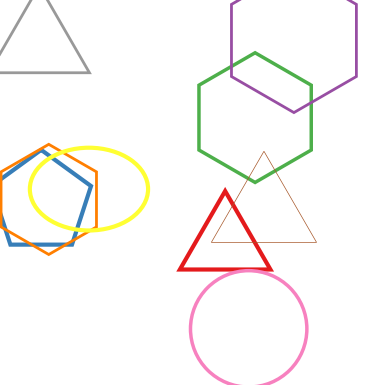[{"shape": "triangle", "thickness": 3, "radius": 0.68, "center": [0.585, 0.368]}, {"shape": "pentagon", "thickness": 3, "radius": 0.68, "center": [0.107, 0.475]}, {"shape": "hexagon", "thickness": 2.5, "radius": 0.84, "center": [0.663, 0.695]}, {"shape": "hexagon", "thickness": 2, "radius": 0.94, "center": [0.763, 0.895]}, {"shape": "hexagon", "thickness": 2, "radius": 0.72, "center": [0.127, 0.482]}, {"shape": "oval", "thickness": 3, "radius": 0.77, "center": [0.231, 0.509]}, {"shape": "triangle", "thickness": 0.5, "radius": 0.79, "center": [0.686, 0.449]}, {"shape": "circle", "thickness": 2.5, "radius": 0.76, "center": [0.646, 0.146]}, {"shape": "triangle", "thickness": 2, "radius": 0.75, "center": [0.102, 0.886]}]